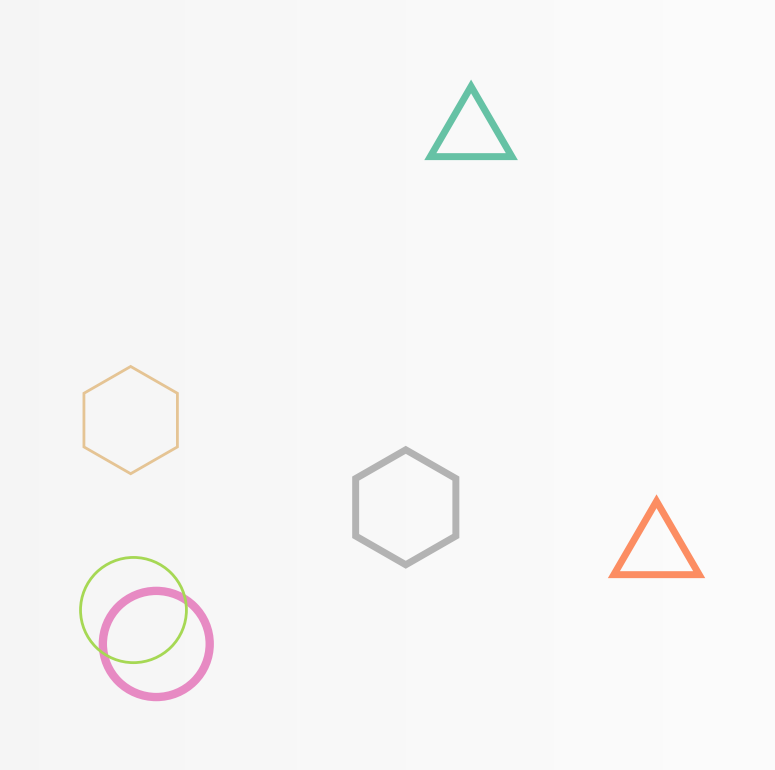[{"shape": "triangle", "thickness": 2.5, "radius": 0.3, "center": [0.608, 0.827]}, {"shape": "triangle", "thickness": 2.5, "radius": 0.32, "center": [0.847, 0.285]}, {"shape": "circle", "thickness": 3, "radius": 0.34, "center": [0.202, 0.164]}, {"shape": "circle", "thickness": 1, "radius": 0.34, "center": [0.172, 0.208]}, {"shape": "hexagon", "thickness": 1, "radius": 0.35, "center": [0.169, 0.454]}, {"shape": "hexagon", "thickness": 2.5, "radius": 0.37, "center": [0.524, 0.341]}]